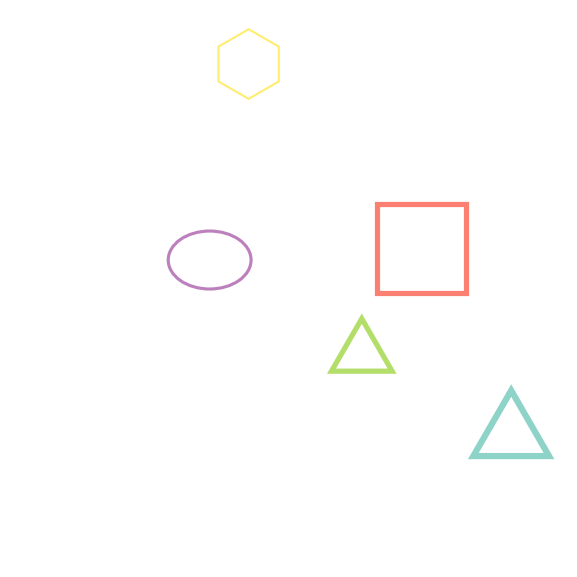[{"shape": "triangle", "thickness": 3, "radius": 0.38, "center": [0.885, 0.247]}, {"shape": "square", "thickness": 2.5, "radius": 0.39, "center": [0.73, 0.569]}, {"shape": "triangle", "thickness": 2.5, "radius": 0.3, "center": [0.626, 0.387]}, {"shape": "oval", "thickness": 1.5, "radius": 0.36, "center": [0.363, 0.549]}, {"shape": "hexagon", "thickness": 1, "radius": 0.3, "center": [0.431, 0.888]}]